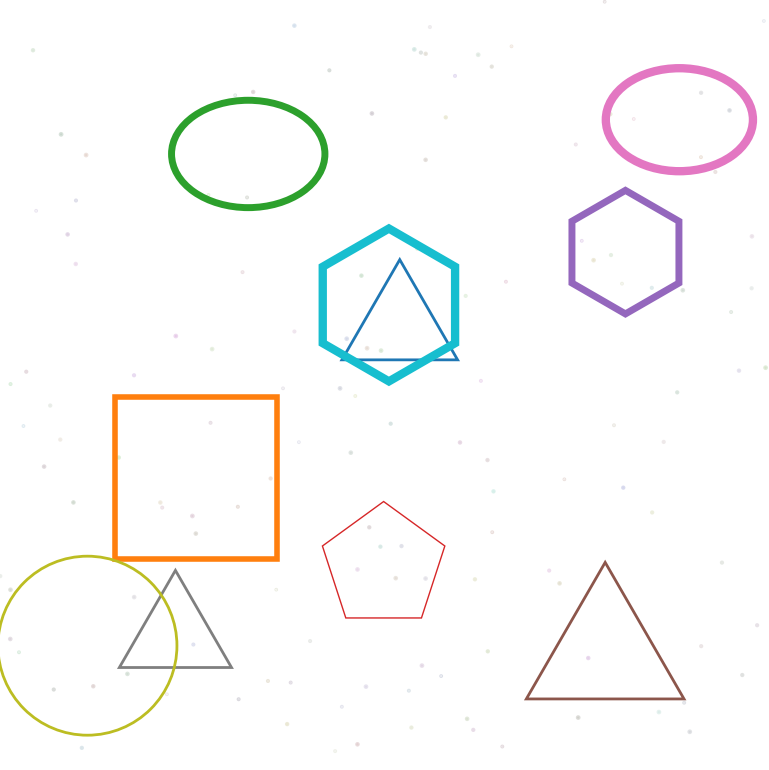[{"shape": "triangle", "thickness": 1, "radius": 0.43, "center": [0.519, 0.576]}, {"shape": "square", "thickness": 2, "radius": 0.53, "center": [0.255, 0.379]}, {"shape": "oval", "thickness": 2.5, "radius": 0.5, "center": [0.322, 0.8]}, {"shape": "pentagon", "thickness": 0.5, "radius": 0.42, "center": [0.498, 0.265]}, {"shape": "hexagon", "thickness": 2.5, "radius": 0.4, "center": [0.812, 0.673]}, {"shape": "triangle", "thickness": 1, "radius": 0.59, "center": [0.786, 0.151]}, {"shape": "oval", "thickness": 3, "radius": 0.48, "center": [0.882, 0.845]}, {"shape": "triangle", "thickness": 1, "radius": 0.42, "center": [0.228, 0.175]}, {"shape": "circle", "thickness": 1, "radius": 0.58, "center": [0.114, 0.161]}, {"shape": "hexagon", "thickness": 3, "radius": 0.5, "center": [0.505, 0.604]}]